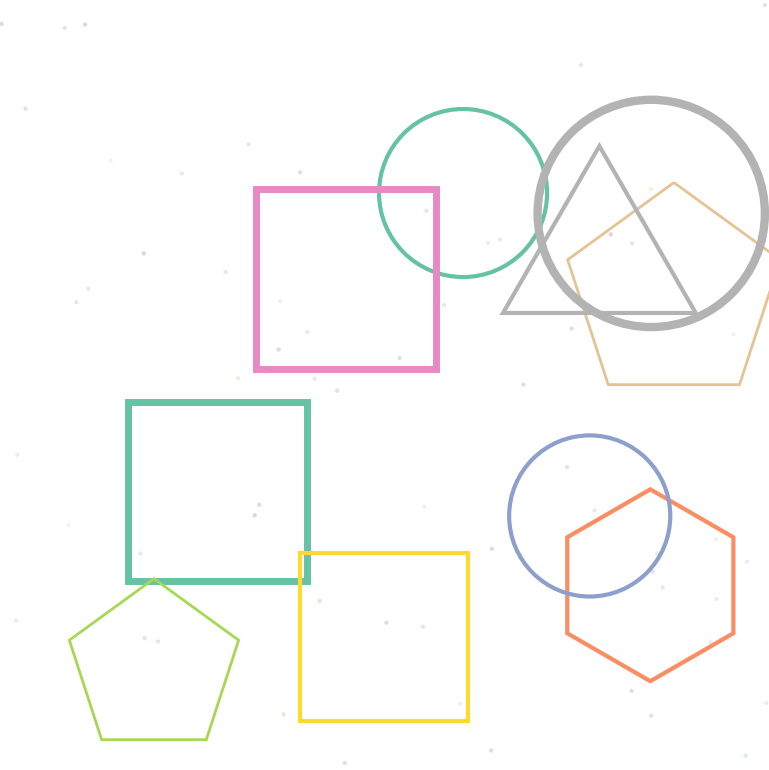[{"shape": "circle", "thickness": 1.5, "radius": 0.55, "center": [0.601, 0.749]}, {"shape": "square", "thickness": 2.5, "radius": 0.58, "center": [0.282, 0.362]}, {"shape": "hexagon", "thickness": 1.5, "radius": 0.62, "center": [0.845, 0.24]}, {"shape": "circle", "thickness": 1.5, "radius": 0.52, "center": [0.766, 0.33]}, {"shape": "square", "thickness": 2.5, "radius": 0.58, "center": [0.45, 0.637]}, {"shape": "pentagon", "thickness": 1, "radius": 0.58, "center": [0.2, 0.133]}, {"shape": "square", "thickness": 1.5, "radius": 0.55, "center": [0.499, 0.172]}, {"shape": "pentagon", "thickness": 1, "radius": 0.73, "center": [0.875, 0.618]}, {"shape": "triangle", "thickness": 1.5, "radius": 0.72, "center": [0.778, 0.666]}, {"shape": "circle", "thickness": 3, "radius": 0.74, "center": [0.846, 0.723]}]